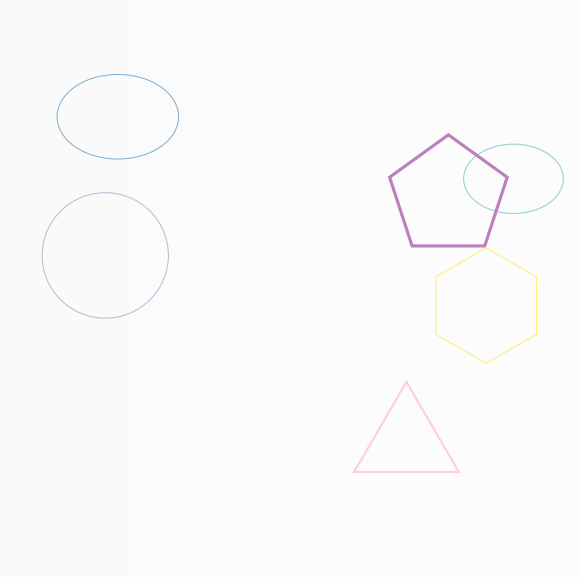[{"shape": "oval", "thickness": 0.5, "radius": 0.43, "center": [0.883, 0.689]}, {"shape": "circle", "thickness": 0.5, "radius": 0.54, "center": [0.181, 0.557]}, {"shape": "oval", "thickness": 0.5, "radius": 0.52, "center": [0.203, 0.797]}, {"shape": "triangle", "thickness": 1, "radius": 0.52, "center": [0.699, 0.234]}, {"shape": "pentagon", "thickness": 1.5, "radius": 0.53, "center": [0.771, 0.659]}, {"shape": "hexagon", "thickness": 0.5, "radius": 0.5, "center": [0.836, 0.47]}]